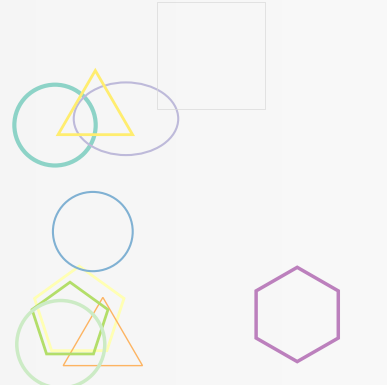[{"shape": "circle", "thickness": 3, "radius": 0.52, "center": [0.142, 0.675]}, {"shape": "pentagon", "thickness": 2, "radius": 0.61, "center": [0.205, 0.187]}, {"shape": "oval", "thickness": 1.5, "radius": 0.67, "center": [0.325, 0.692]}, {"shape": "circle", "thickness": 1.5, "radius": 0.51, "center": [0.24, 0.399]}, {"shape": "triangle", "thickness": 1, "radius": 0.59, "center": [0.265, 0.109]}, {"shape": "pentagon", "thickness": 2, "radius": 0.52, "center": [0.181, 0.164]}, {"shape": "square", "thickness": 0.5, "radius": 0.7, "center": [0.545, 0.856]}, {"shape": "hexagon", "thickness": 2.5, "radius": 0.61, "center": [0.767, 0.183]}, {"shape": "circle", "thickness": 2.5, "radius": 0.57, "center": [0.157, 0.106]}, {"shape": "triangle", "thickness": 2, "radius": 0.56, "center": [0.246, 0.706]}]